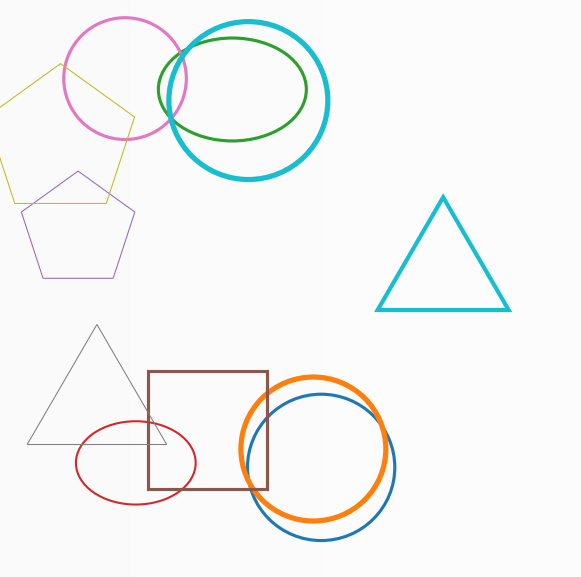[{"shape": "circle", "thickness": 1.5, "radius": 0.63, "center": [0.553, 0.19]}, {"shape": "circle", "thickness": 2.5, "radius": 0.62, "center": [0.539, 0.222]}, {"shape": "oval", "thickness": 1.5, "radius": 0.64, "center": [0.4, 0.844]}, {"shape": "oval", "thickness": 1, "radius": 0.52, "center": [0.234, 0.198]}, {"shape": "pentagon", "thickness": 0.5, "radius": 0.51, "center": [0.134, 0.6]}, {"shape": "square", "thickness": 1.5, "radius": 0.51, "center": [0.357, 0.255]}, {"shape": "circle", "thickness": 1.5, "radius": 0.53, "center": [0.215, 0.863]}, {"shape": "triangle", "thickness": 0.5, "radius": 0.69, "center": [0.167, 0.299]}, {"shape": "pentagon", "thickness": 0.5, "radius": 0.67, "center": [0.104, 0.755]}, {"shape": "triangle", "thickness": 2, "radius": 0.65, "center": [0.762, 0.527]}, {"shape": "circle", "thickness": 2.5, "radius": 0.68, "center": [0.427, 0.825]}]